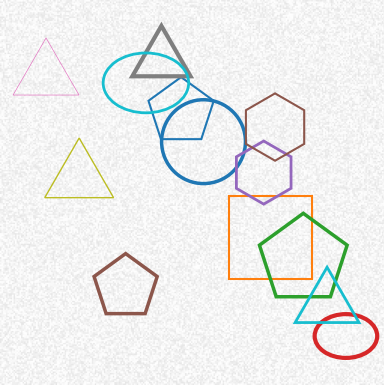[{"shape": "pentagon", "thickness": 1.5, "radius": 0.45, "center": [0.47, 0.711]}, {"shape": "circle", "thickness": 2.5, "radius": 0.54, "center": [0.529, 0.632]}, {"shape": "square", "thickness": 1.5, "radius": 0.54, "center": [0.702, 0.384]}, {"shape": "pentagon", "thickness": 2.5, "radius": 0.6, "center": [0.788, 0.326]}, {"shape": "oval", "thickness": 3, "radius": 0.41, "center": [0.899, 0.127]}, {"shape": "hexagon", "thickness": 2, "radius": 0.41, "center": [0.685, 0.552]}, {"shape": "pentagon", "thickness": 2.5, "radius": 0.43, "center": [0.326, 0.255]}, {"shape": "hexagon", "thickness": 1.5, "radius": 0.44, "center": [0.714, 0.67]}, {"shape": "triangle", "thickness": 0.5, "radius": 0.49, "center": [0.12, 0.803]}, {"shape": "triangle", "thickness": 3, "radius": 0.44, "center": [0.419, 0.846]}, {"shape": "triangle", "thickness": 1, "radius": 0.52, "center": [0.206, 0.538]}, {"shape": "triangle", "thickness": 2, "radius": 0.48, "center": [0.85, 0.21]}, {"shape": "oval", "thickness": 2, "radius": 0.56, "center": [0.379, 0.785]}]